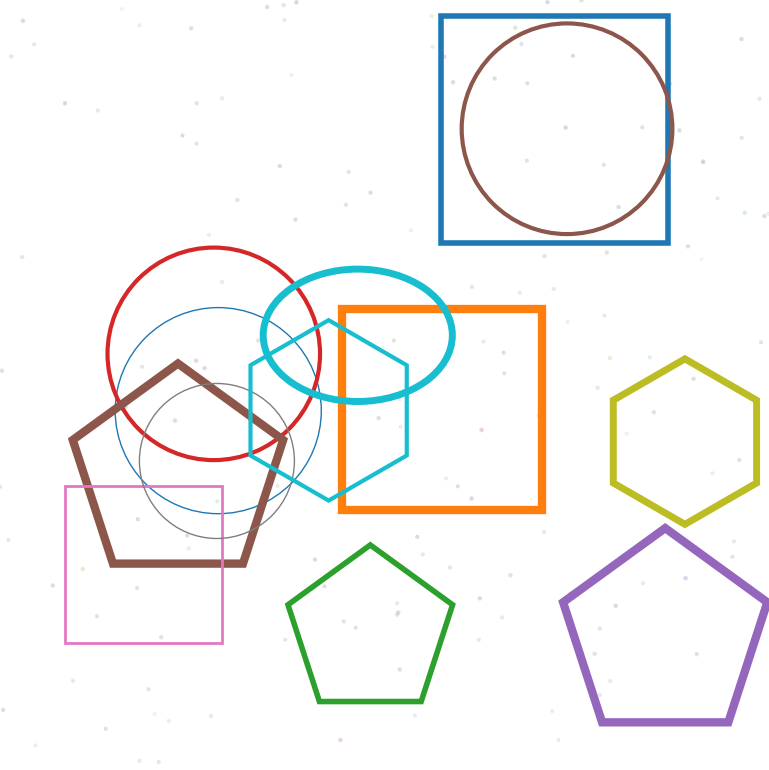[{"shape": "square", "thickness": 2, "radius": 0.74, "center": [0.72, 0.832]}, {"shape": "circle", "thickness": 0.5, "radius": 0.67, "center": [0.283, 0.467]}, {"shape": "square", "thickness": 3, "radius": 0.65, "center": [0.574, 0.468]}, {"shape": "pentagon", "thickness": 2, "radius": 0.56, "center": [0.481, 0.18]}, {"shape": "circle", "thickness": 1.5, "radius": 0.69, "center": [0.278, 0.54]}, {"shape": "pentagon", "thickness": 3, "radius": 0.7, "center": [0.864, 0.175]}, {"shape": "pentagon", "thickness": 3, "radius": 0.72, "center": [0.231, 0.384]}, {"shape": "circle", "thickness": 1.5, "radius": 0.68, "center": [0.736, 0.833]}, {"shape": "square", "thickness": 1, "radius": 0.51, "center": [0.186, 0.267]}, {"shape": "circle", "thickness": 0.5, "radius": 0.5, "center": [0.282, 0.401]}, {"shape": "hexagon", "thickness": 2.5, "radius": 0.54, "center": [0.89, 0.426]}, {"shape": "oval", "thickness": 2.5, "radius": 0.61, "center": [0.465, 0.565]}, {"shape": "hexagon", "thickness": 1.5, "radius": 0.59, "center": [0.427, 0.467]}]